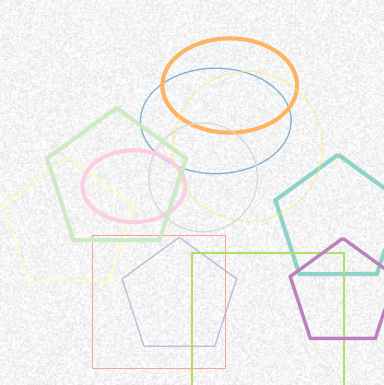[{"shape": "pentagon", "thickness": 3, "radius": 0.86, "center": [0.878, 0.427]}, {"shape": "pentagon", "thickness": 1, "radius": 0.89, "center": [0.178, 0.413]}, {"shape": "pentagon", "thickness": 1, "radius": 0.78, "center": [0.466, 0.227]}, {"shape": "square", "thickness": 0.5, "radius": 0.86, "center": [0.411, 0.217]}, {"shape": "oval", "thickness": 1, "radius": 0.98, "center": [0.561, 0.686]}, {"shape": "oval", "thickness": 3, "radius": 0.87, "center": [0.597, 0.778]}, {"shape": "square", "thickness": 1.5, "radius": 0.99, "center": [0.696, 0.145]}, {"shape": "oval", "thickness": 3, "radius": 0.67, "center": [0.348, 0.516]}, {"shape": "circle", "thickness": 1, "radius": 0.71, "center": [0.527, 0.539]}, {"shape": "pentagon", "thickness": 2.5, "radius": 0.72, "center": [0.891, 0.237]}, {"shape": "pentagon", "thickness": 3, "radius": 0.95, "center": [0.303, 0.53]}, {"shape": "circle", "thickness": 0.5, "radius": 0.97, "center": [0.644, 0.62]}]